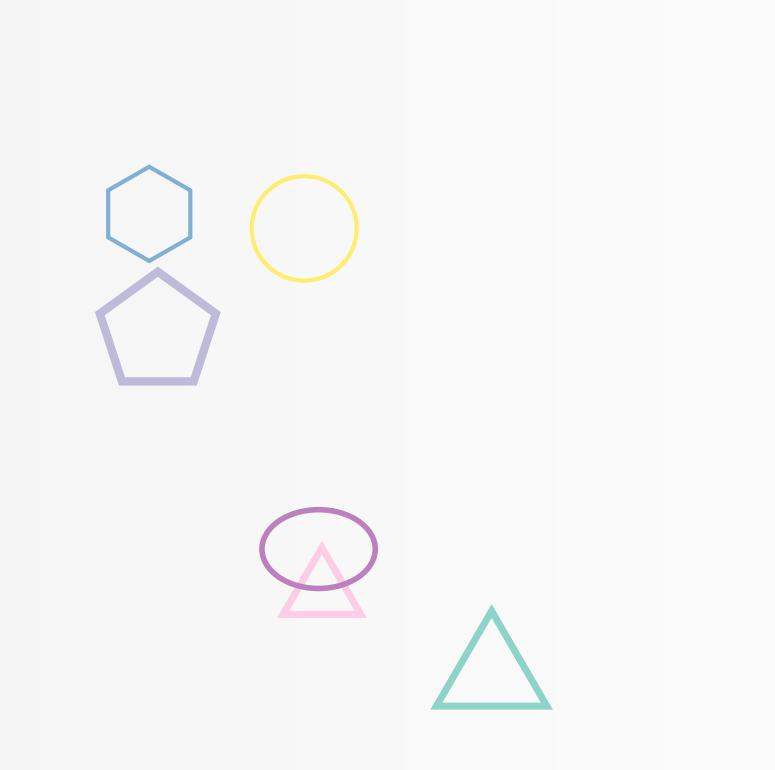[{"shape": "triangle", "thickness": 2.5, "radius": 0.41, "center": [0.634, 0.124]}, {"shape": "pentagon", "thickness": 3, "radius": 0.39, "center": [0.204, 0.568]}, {"shape": "hexagon", "thickness": 1.5, "radius": 0.31, "center": [0.193, 0.722]}, {"shape": "triangle", "thickness": 2.5, "radius": 0.29, "center": [0.415, 0.231]}, {"shape": "oval", "thickness": 2, "radius": 0.37, "center": [0.411, 0.287]}, {"shape": "circle", "thickness": 1.5, "radius": 0.34, "center": [0.393, 0.703]}]